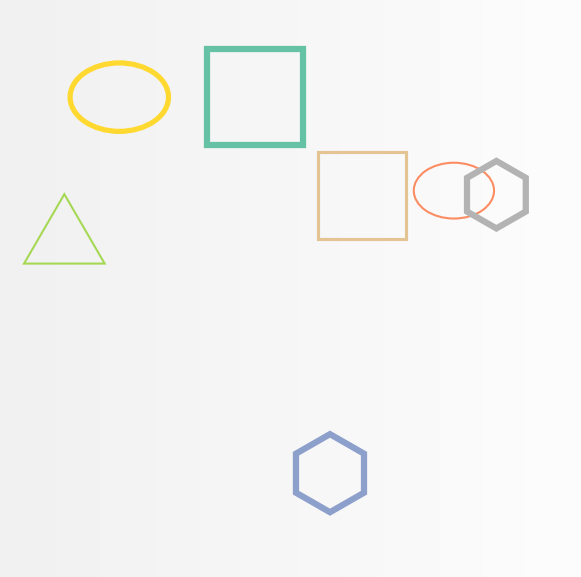[{"shape": "square", "thickness": 3, "radius": 0.41, "center": [0.439, 0.831]}, {"shape": "oval", "thickness": 1, "radius": 0.35, "center": [0.781, 0.669]}, {"shape": "hexagon", "thickness": 3, "radius": 0.34, "center": [0.568, 0.18]}, {"shape": "triangle", "thickness": 1, "radius": 0.4, "center": [0.111, 0.583]}, {"shape": "oval", "thickness": 2.5, "radius": 0.42, "center": [0.205, 0.831]}, {"shape": "square", "thickness": 1.5, "radius": 0.38, "center": [0.622, 0.66]}, {"shape": "hexagon", "thickness": 3, "radius": 0.29, "center": [0.854, 0.662]}]